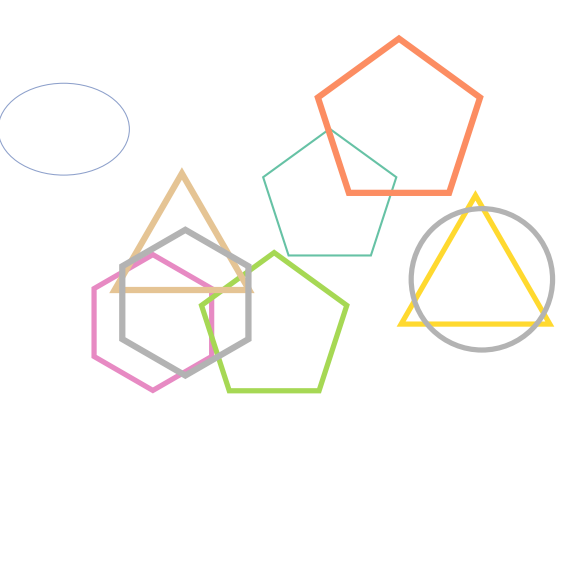[{"shape": "pentagon", "thickness": 1, "radius": 0.61, "center": [0.571, 0.655]}, {"shape": "pentagon", "thickness": 3, "radius": 0.74, "center": [0.691, 0.785]}, {"shape": "oval", "thickness": 0.5, "radius": 0.57, "center": [0.11, 0.775]}, {"shape": "hexagon", "thickness": 2.5, "radius": 0.59, "center": [0.265, 0.441]}, {"shape": "pentagon", "thickness": 2.5, "radius": 0.66, "center": [0.475, 0.429]}, {"shape": "triangle", "thickness": 2.5, "radius": 0.74, "center": [0.823, 0.512]}, {"shape": "triangle", "thickness": 3, "radius": 0.67, "center": [0.315, 0.564]}, {"shape": "hexagon", "thickness": 3, "radius": 0.63, "center": [0.321, 0.475]}, {"shape": "circle", "thickness": 2.5, "radius": 0.61, "center": [0.834, 0.515]}]